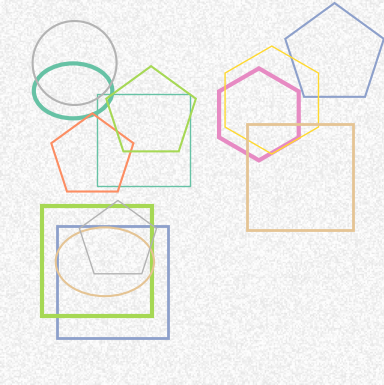[{"shape": "square", "thickness": 1, "radius": 0.6, "center": [0.373, 0.637]}, {"shape": "oval", "thickness": 3, "radius": 0.51, "center": [0.19, 0.764]}, {"shape": "pentagon", "thickness": 1.5, "radius": 0.56, "center": [0.24, 0.593]}, {"shape": "square", "thickness": 2, "radius": 0.72, "center": [0.292, 0.268]}, {"shape": "pentagon", "thickness": 1.5, "radius": 0.67, "center": [0.869, 0.857]}, {"shape": "hexagon", "thickness": 3, "radius": 0.6, "center": [0.672, 0.703]}, {"shape": "pentagon", "thickness": 1.5, "radius": 0.61, "center": [0.392, 0.706]}, {"shape": "square", "thickness": 3, "radius": 0.71, "center": [0.252, 0.322]}, {"shape": "hexagon", "thickness": 1, "radius": 0.7, "center": [0.706, 0.74]}, {"shape": "square", "thickness": 2, "radius": 0.69, "center": [0.779, 0.54]}, {"shape": "oval", "thickness": 1.5, "radius": 0.64, "center": [0.272, 0.32]}, {"shape": "circle", "thickness": 1.5, "radius": 0.55, "center": [0.194, 0.836]}, {"shape": "pentagon", "thickness": 1, "radius": 0.53, "center": [0.306, 0.374]}]